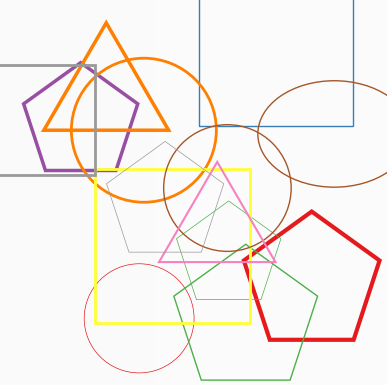[{"shape": "pentagon", "thickness": 3, "radius": 0.92, "center": [0.804, 0.266]}, {"shape": "circle", "thickness": 0.5, "radius": 0.71, "center": [0.359, 0.173]}, {"shape": "square", "thickness": 1, "radius": 1.0, "center": [0.712, 0.872]}, {"shape": "pentagon", "thickness": 0.5, "radius": 0.71, "center": [0.59, 0.336]}, {"shape": "pentagon", "thickness": 1, "radius": 0.97, "center": [0.634, 0.17]}, {"shape": "pentagon", "thickness": 2.5, "radius": 0.77, "center": [0.208, 0.682]}, {"shape": "triangle", "thickness": 2.5, "radius": 0.93, "center": [0.274, 0.755]}, {"shape": "circle", "thickness": 2, "radius": 0.94, "center": [0.371, 0.662]}, {"shape": "square", "thickness": 2, "radius": 1.0, "center": [0.445, 0.36]}, {"shape": "circle", "thickness": 1, "radius": 0.82, "center": [0.587, 0.512]}, {"shape": "oval", "thickness": 1, "radius": 0.99, "center": [0.863, 0.652]}, {"shape": "triangle", "thickness": 1.5, "radius": 0.87, "center": [0.561, 0.406]}, {"shape": "square", "thickness": 2, "radius": 0.72, "center": [0.102, 0.688]}, {"shape": "pentagon", "thickness": 0.5, "radius": 0.8, "center": [0.426, 0.474]}]